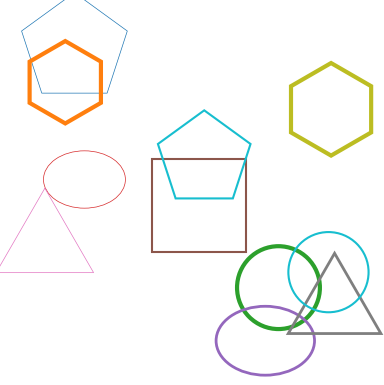[{"shape": "pentagon", "thickness": 0.5, "radius": 0.72, "center": [0.193, 0.875]}, {"shape": "hexagon", "thickness": 3, "radius": 0.53, "center": [0.17, 0.786]}, {"shape": "circle", "thickness": 3, "radius": 0.54, "center": [0.723, 0.253]}, {"shape": "oval", "thickness": 0.5, "radius": 0.53, "center": [0.219, 0.534]}, {"shape": "oval", "thickness": 2, "radius": 0.64, "center": [0.689, 0.115]}, {"shape": "square", "thickness": 1.5, "radius": 0.6, "center": [0.517, 0.467]}, {"shape": "triangle", "thickness": 0.5, "radius": 0.73, "center": [0.116, 0.365]}, {"shape": "triangle", "thickness": 2, "radius": 0.69, "center": [0.869, 0.203]}, {"shape": "hexagon", "thickness": 3, "radius": 0.6, "center": [0.86, 0.716]}, {"shape": "pentagon", "thickness": 1.5, "radius": 0.63, "center": [0.53, 0.587]}, {"shape": "circle", "thickness": 1.5, "radius": 0.52, "center": [0.853, 0.293]}]